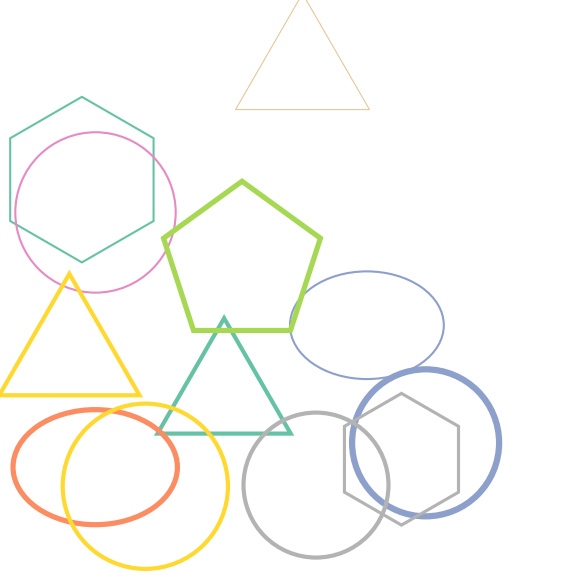[{"shape": "triangle", "thickness": 2, "radius": 0.67, "center": [0.388, 0.315]}, {"shape": "hexagon", "thickness": 1, "radius": 0.72, "center": [0.142, 0.688]}, {"shape": "oval", "thickness": 2.5, "radius": 0.71, "center": [0.165, 0.19]}, {"shape": "circle", "thickness": 3, "radius": 0.64, "center": [0.737, 0.232]}, {"shape": "oval", "thickness": 1, "radius": 0.67, "center": [0.635, 0.436]}, {"shape": "circle", "thickness": 1, "radius": 0.69, "center": [0.165, 0.631]}, {"shape": "pentagon", "thickness": 2.5, "radius": 0.71, "center": [0.419, 0.542]}, {"shape": "triangle", "thickness": 2, "radius": 0.7, "center": [0.12, 0.385]}, {"shape": "circle", "thickness": 2, "radius": 0.72, "center": [0.252, 0.157]}, {"shape": "triangle", "thickness": 0.5, "radius": 0.67, "center": [0.524, 0.876]}, {"shape": "hexagon", "thickness": 1.5, "radius": 0.57, "center": [0.695, 0.204]}, {"shape": "circle", "thickness": 2, "radius": 0.63, "center": [0.547, 0.159]}]